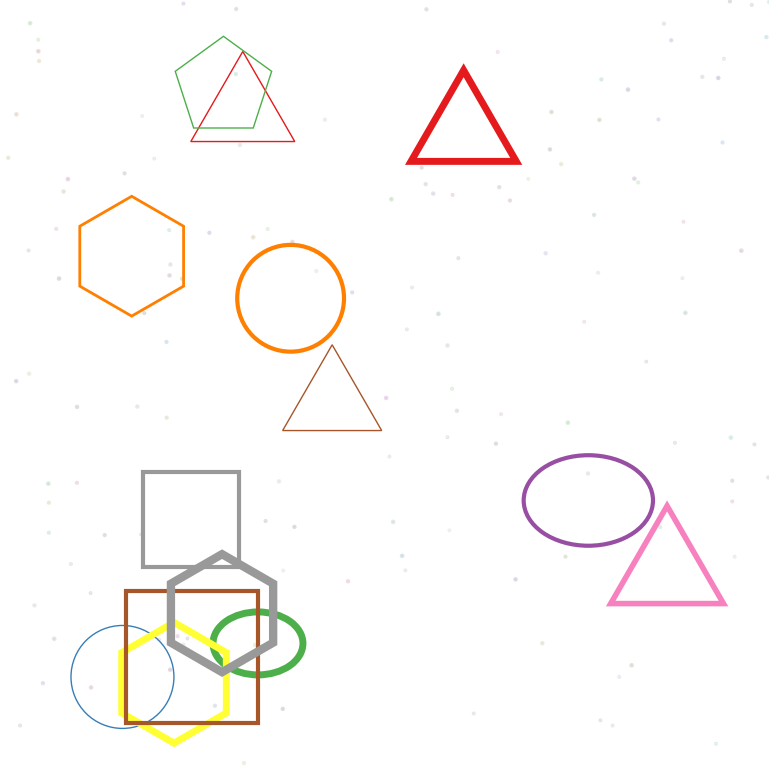[{"shape": "triangle", "thickness": 0.5, "radius": 0.39, "center": [0.315, 0.855]}, {"shape": "triangle", "thickness": 2.5, "radius": 0.39, "center": [0.602, 0.83]}, {"shape": "circle", "thickness": 0.5, "radius": 0.33, "center": [0.159, 0.121]}, {"shape": "pentagon", "thickness": 0.5, "radius": 0.33, "center": [0.29, 0.887]}, {"shape": "oval", "thickness": 2.5, "radius": 0.29, "center": [0.335, 0.164]}, {"shape": "oval", "thickness": 1.5, "radius": 0.42, "center": [0.764, 0.35]}, {"shape": "hexagon", "thickness": 1, "radius": 0.39, "center": [0.171, 0.667]}, {"shape": "circle", "thickness": 1.5, "radius": 0.35, "center": [0.377, 0.613]}, {"shape": "hexagon", "thickness": 2.5, "radius": 0.39, "center": [0.226, 0.113]}, {"shape": "square", "thickness": 1.5, "radius": 0.43, "center": [0.249, 0.146]}, {"shape": "triangle", "thickness": 0.5, "radius": 0.37, "center": [0.431, 0.478]}, {"shape": "triangle", "thickness": 2, "radius": 0.42, "center": [0.866, 0.258]}, {"shape": "hexagon", "thickness": 3, "radius": 0.38, "center": [0.288, 0.204]}, {"shape": "square", "thickness": 1.5, "radius": 0.31, "center": [0.248, 0.326]}]